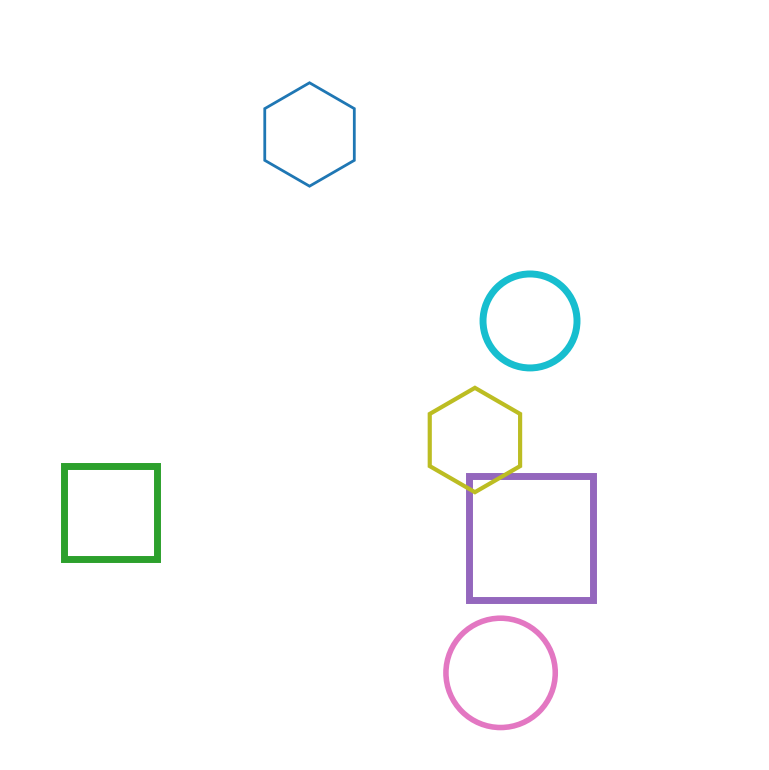[{"shape": "hexagon", "thickness": 1, "radius": 0.34, "center": [0.402, 0.825]}, {"shape": "square", "thickness": 2.5, "radius": 0.3, "center": [0.143, 0.334]}, {"shape": "square", "thickness": 2.5, "radius": 0.4, "center": [0.69, 0.301]}, {"shape": "circle", "thickness": 2, "radius": 0.35, "center": [0.65, 0.126]}, {"shape": "hexagon", "thickness": 1.5, "radius": 0.34, "center": [0.617, 0.429]}, {"shape": "circle", "thickness": 2.5, "radius": 0.31, "center": [0.688, 0.583]}]